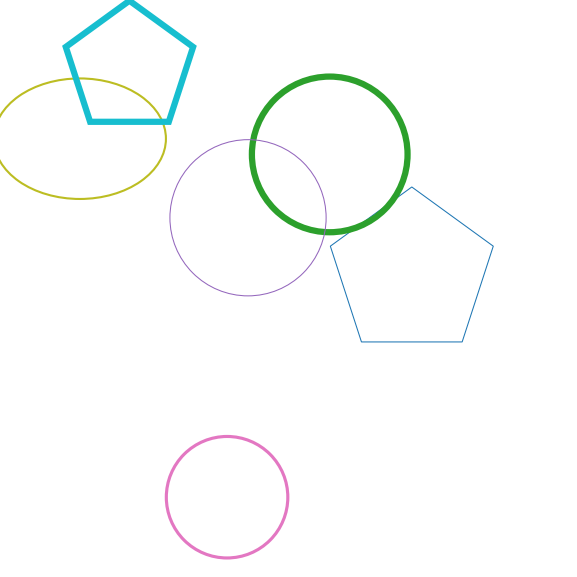[{"shape": "pentagon", "thickness": 0.5, "radius": 0.74, "center": [0.713, 0.527]}, {"shape": "circle", "thickness": 3, "radius": 0.67, "center": [0.571, 0.732]}, {"shape": "circle", "thickness": 0.5, "radius": 0.68, "center": [0.429, 0.622]}, {"shape": "circle", "thickness": 1.5, "radius": 0.53, "center": [0.393, 0.138]}, {"shape": "oval", "thickness": 1, "radius": 0.75, "center": [0.138, 0.759]}, {"shape": "pentagon", "thickness": 3, "radius": 0.58, "center": [0.224, 0.882]}]